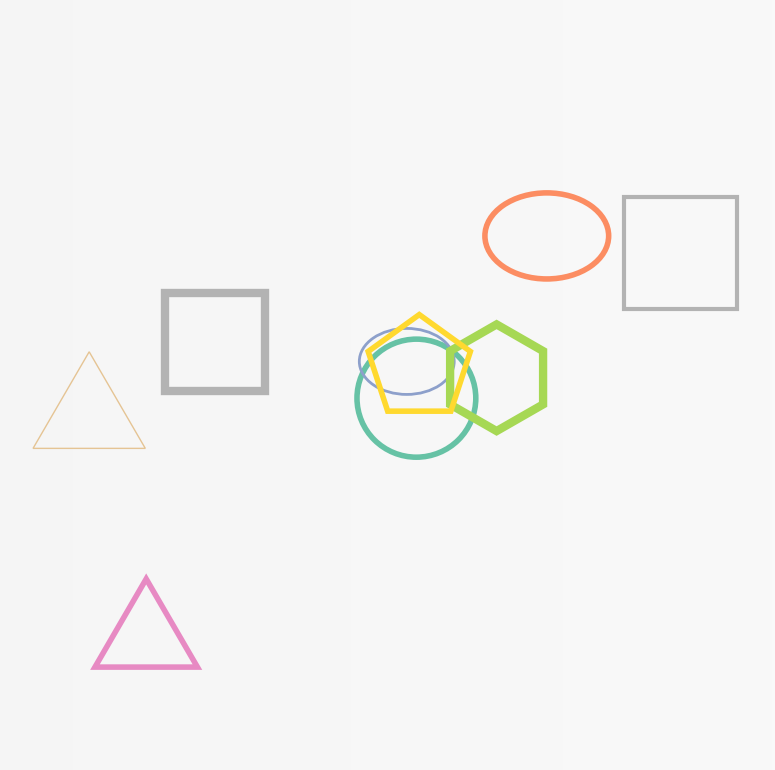[{"shape": "circle", "thickness": 2, "radius": 0.38, "center": [0.537, 0.483]}, {"shape": "oval", "thickness": 2, "radius": 0.4, "center": [0.706, 0.694]}, {"shape": "oval", "thickness": 1, "radius": 0.31, "center": [0.525, 0.531]}, {"shape": "triangle", "thickness": 2, "radius": 0.38, "center": [0.189, 0.172]}, {"shape": "hexagon", "thickness": 3, "radius": 0.35, "center": [0.641, 0.509]}, {"shape": "pentagon", "thickness": 2, "radius": 0.35, "center": [0.541, 0.522]}, {"shape": "triangle", "thickness": 0.5, "radius": 0.42, "center": [0.115, 0.46]}, {"shape": "square", "thickness": 1.5, "radius": 0.36, "center": [0.878, 0.672]}, {"shape": "square", "thickness": 3, "radius": 0.32, "center": [0.277, 0.556]}]